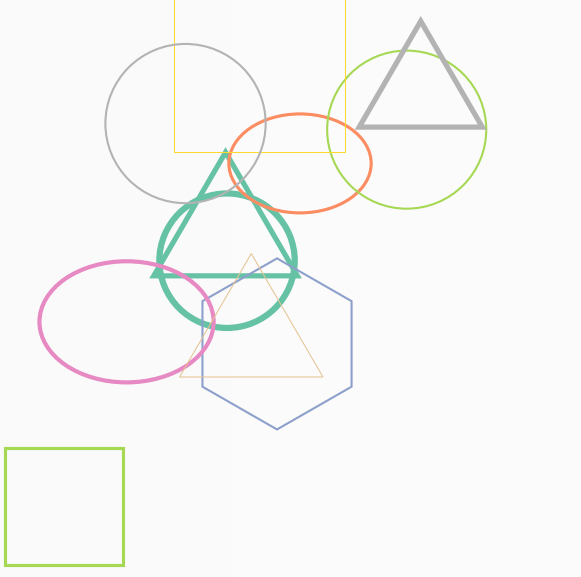[{"shape": "triangle", "thickness": 2.5, "radius": 0.71, "center": [0.388, 0.593]}, {"shape": "circle", "thickness": 3, "radius": 0.58, "center": [0.391, 0.548]}, {"shape": "oval", "thickness": 1.5, "radius": 0.61, "center": [0.516, 0.716]}, {"shape": "hexagon", "thickness": 1, "radius": 0.74, "center": [0.477, 0.404]}, {"shape": "oval", "thickness": 2, "radius": 0.75, "center": [0.218, 0.442]}, {"shape": "square", "thickness": 1.5, "radius": 0.51, "center": [0.11, 0.122]}, {"shape": "circle", "thickness": 1, "radius": 0.68, "center": [0.7, 0.775]}, {"shape": "square", "thickness": 0.5, "radius": 0.73, "center": [0.447, 0.882]}, {"shape": "triangle", "thickness": 0.5, "radius": 0.71, "center": [0.432, 0.418]}, {"shape": "triangle", "thickness": 2.5, "radius": 0.61, "center": [0.724, 0.84]}, {"shape": "circle", "thickness": 1, "radius": 0.69, "center": [0.319, 0.785]}]